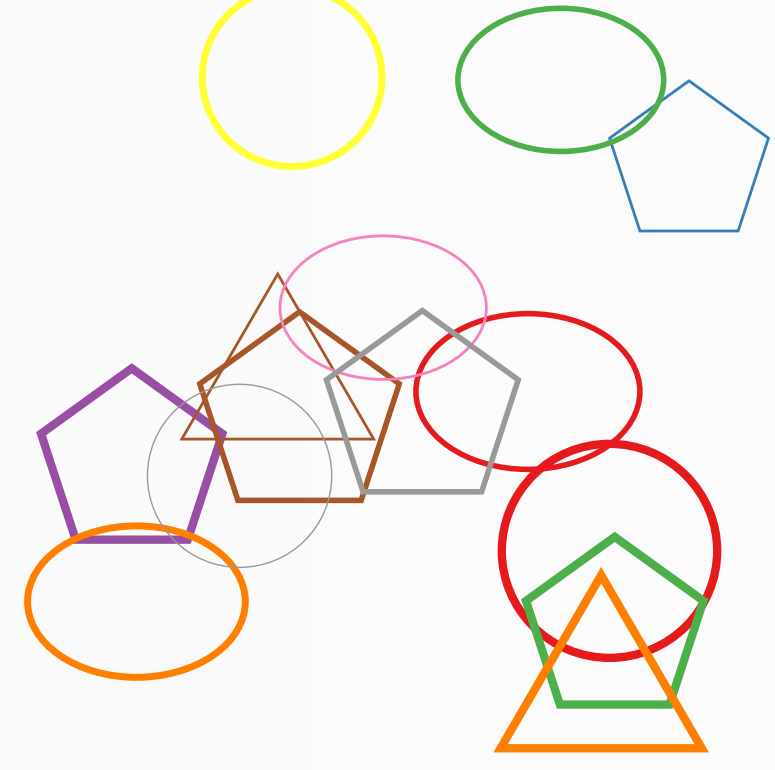[{"shape": "circle", "thickness": 3, "radius": 0.69, "center": [0.786, 0.285]}, {"shape": "oval", "thickness": 2, "radius": 0.72, "center": [0.681, 0.492]}, {"shape": "pentagon", "thickness": 1, "radius": 0.54, "center": [0.889, 0.787]}, {"shape": "pentagon", "thickness": 3, "radius": 0.6, "center": [0.793, 0.182]}, {"shape": "oval", "thickness": 2, "radius": 0.66, "center": [0.724, 0.896]}, {"shape": "pentagon", "thickness": 3, "radius": 0.62, "center": [0.17, 0.399]}, {"shape": "triangle", "thickness": 3, "radius": 0.75, "center": [0.776, 0.103]}, {"shape": "oval", "thickness": 2.5, "radius": 0.7, "center": [0.176, 0.219]}, {"shape": "circle", "thickness": 2.5, "radius": 0.58, "center": [0.377, 0.9]}, {"shape": "pentagon", "thickness": 2, "radius": 0.68, "center": [0.386, 0.46]}, {"shape": "triangle", "thickness": 1, "radius": 0.71, "center": [0.358, 0.501]}, {"shape": "oval", "thickness": 1, "radius": 0.67, "center": [0.494, 0.6]}, {"shape": "circle", "thickness": 0.5, "radius": 0.59, "center": [0.309, 0.382]}, {"shape": "pentagon", "thickness": 2, "radius": 0.65, "center": [0.545, 0.467]}]